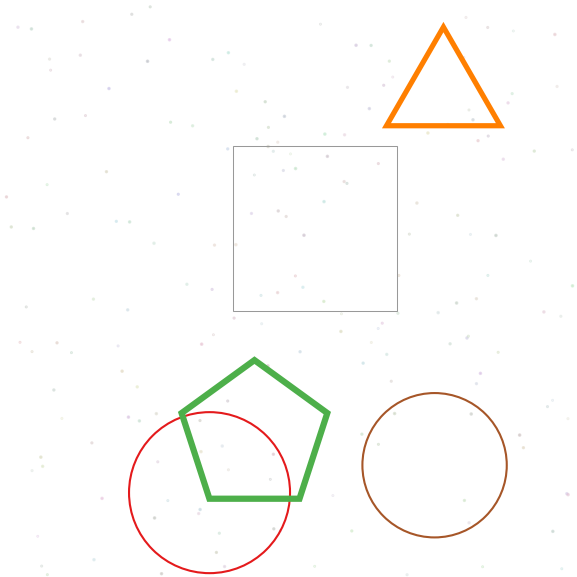[{"shape": "circle", "thickness": 1, "radius": 0.7, "center": [0.363, 0.146]}, {"shape": "pentagon", "thickness": 3, "radius": 0.66, "center": [0.441, 0.243]}, {"shape": "triangle", "thickness": 2.5, "radius": 0.57, "center": [0.768, 0.838]}, {"shape": "circle", "thickness": 1, "radius": 0.62, "center": [0.753, 0.194]}, {"shape": "square", "thickness": 0.5, "radius": 0.71, "center": [0.546, 0.603]}]